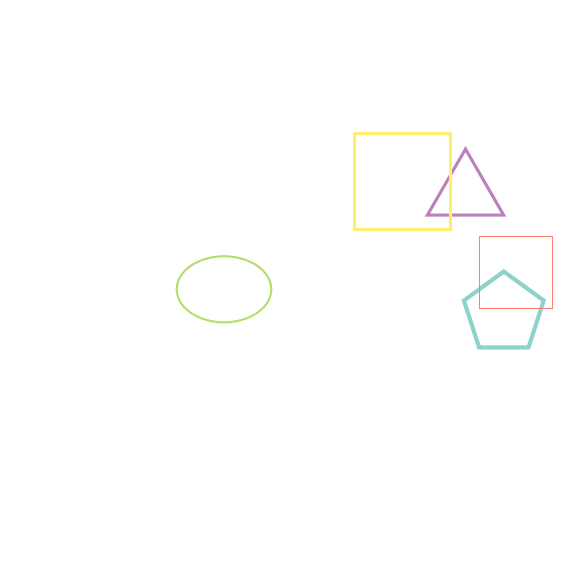[{"shape": "pentagon", "thickness": 2, "radius": 0.36, "center": [0.872, 0.456]}, {"shape": "square", "thickness": 0.5, "radius": 0.32, "center": [0.893, 0.528]}, {"shape": "oval", "thickness": 1, "radius": 0.41, "center": [0.388, 0.498]}, {"shape": "triangle", "thickness": 1.5, "radius": 0.38, "center": [0.806, 0.665]}, {"shape": "square", "thickness": 1.5, "radius": 0.42, "center": [0.696, 0.686]}]